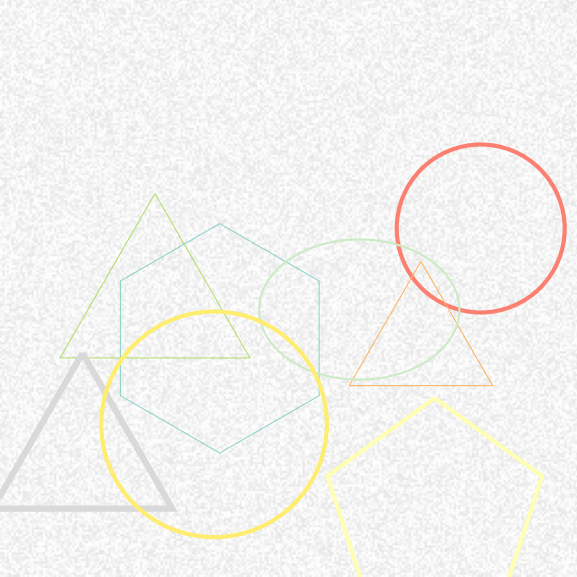[{"shape": "hexagon", "thickness": 0.5, "radius": 0.99, "center": [0.381, 0.413]}, {"shape": "pentagon", "thickness": 2, "radius": 0.98, "center": [0.753, 0.114]}, {"shape": "circle", "thickness": 2, "radius": 0.73, "center": [0.832, 0.603]}, {"shape": "triangle", "thickness": 0.5, "radius": 0.72, "center": [0.729, 0.403]}, {"shape": "triangle", "thickness": 0.5, "radius": 0.95, "center": [0.268, 0.474]}, {"shape": "triangle", "thickness": 3, "radius": 0.9, "center": [0.143, 0.208]}, {"shape": "oval", "thickness": 1, "radius": 0.87, "center": [0.622, 0.463]}, {"shape": "circle", "thickness": 2, "radius": 0.98, "center": [0.371, 0.264]}]